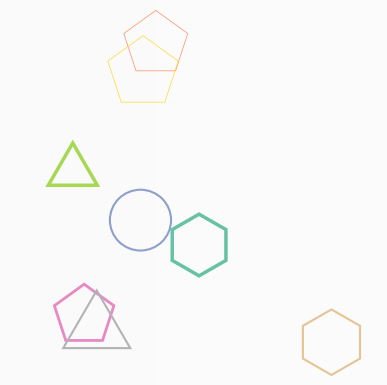[{"shape": "hexagon", "thickness": 2.5, "radius": 0.4, "center": [0.514, 0.364]}, {"shape": "pentagon", "thickness": 0.5, "radius": 0.43, "center": [0.402, 0.886]}, {"shape": "circle", "thickness": 1.5, "radius": 0.39, "center": [0.363, 0.428]}, {"shape": "pentagon", "thickness": 2, "radius": 0.4, "center": [0.217, 0.181]}, {"shape": "triangle", "thickness": 2.5, "radius": 0.37, "center": [0.188, 0.555]}, {"shape": "pentagon", "thickness": 0.5, "radius": 0.48, "center": [0.369, 0.812]}, {"shape": "hexagon", "thickness": 1.5, "radius": 0.43, "center": [0.855, 0.111]}, {"shape": "triangle", "thickness": 1.5, "radius": 0.5, "center": [0.25, 0.146]}]